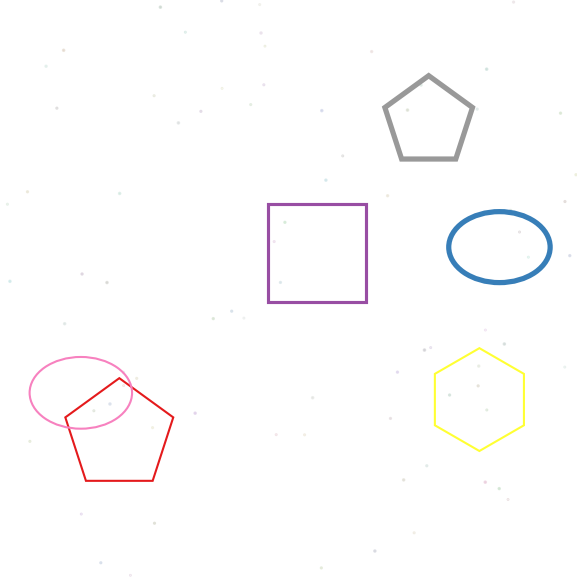[{"shape": "pentagon", "thickness": 1, "radius": 0.49, "center": [0.207, 0.246]}, {"shape": "oval", "thickness": 2.5, "radius": 0.44, "center": [0.865, 0.571]}, {"shape": "square", "thickness": 1.5, "radius": 0.43, "center": [0.549, 0.561]}, {"shape": "hexagon", "thickness": 1, "radius": 0.45, "center": [0.83, 0.307]}, {"shape": "oval", "thickness": 1, "radius": 0.44, "center": [0.14, 0.319]}, {"shape": "pentagon", "thickness": 2.5, "radius": 0.4, "center": [0.742, 0.788]}]